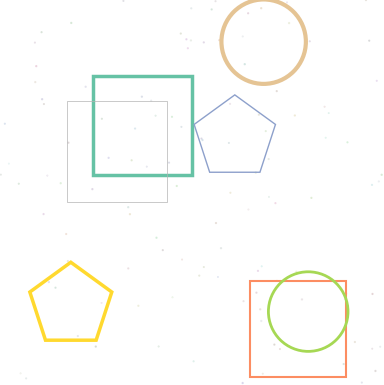[{"shape": "square", "thickness": 2.5, "radius": 0.64, "center": [0.369, 0.675]}, {"shape": "square", "thickness": 1.5, "radius": 0.62, "center": [0.774, 0.146]}, {"shape": "pentagon", "thickness": 1, "radius": 0.56, "center": [0.61, 0.642]}, {"shape": "circle", "thickness": 2, "radius": 0.52, "center": [0.801, 0.191]}, {"shape": "pentagon", "thickness": 2.5, "radius": 0.56, "center": [0.184, 0.207]}, {"shape": "circle", "thickness": 3, "radius": 0.55, "center": [0.685, 0.892]}, {"shape": "square", "thickness": 0.5, "radius": 0.65, "center": [0.304, 0.607]}]